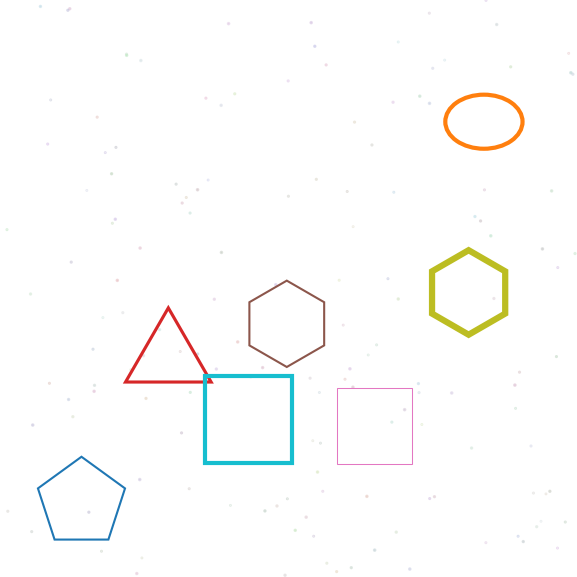[{"shape": "pentagon", "thickness": 1, "radius": 0.4, "center": [0.141, 0.129]}, {"shape": "oval", "thickness": 2, "radius": 0.33, "center": [0.838, 0.788]}, {"shape": "triangle", "thickness": 1.5, "radius": 0.43, "center": [0.291, 0.38]}, {"shape": "hexagon", "thickness": 1, "radius": 0.37, "center": [0.497, 0.438]}, {"shape": "square", "thickness": 0.5, "radius": 0.33, "center": [0.649, 0.262]}, {"shape": "hexagon", "thickness": 3, "radius": 0.37, "center": [0.811, 0.493]}, {"shape": "square", "thickness": 2, "radius": 0.38, "center": [0.43, 0.273]}]